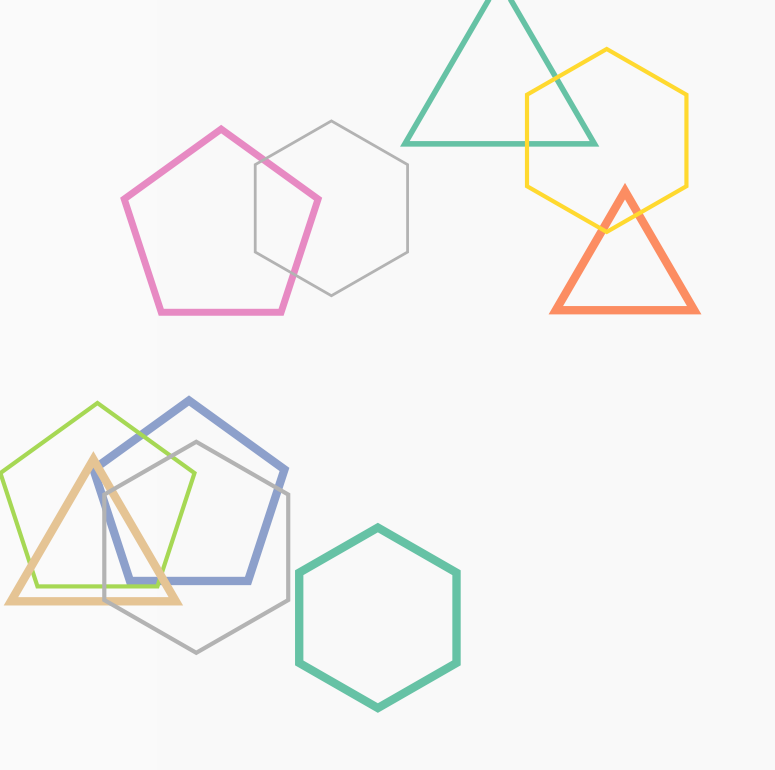[{"shape": "hexagon", "thickness": 3, "radius": 0.59, "center": [0.488, 0.198]}, {"shape": "triangle", "thickness": 2, "radius": 0.71, "center": [0.645, 0.884]}, {"shape": "triangle", "thickness": 3, "radius": 0.52, "center": [0.806, 0.649]}, {"shape": "pentagon", "thickness": 3, "radius": 0.65, "center": [0.244, 0.35]}, {"shape": "pentagon", "thickness": 2.5, "radius": 0.66, "center": [0.285, 0.701]}, {"shape": "pentagon", "thickness": 1.5, "radius": 0.66, "center": [0.126, 0.345]}, {"shape": "hexagon", "thickness": 1.5, "radius": 0.59, "center": [0.783, 0.818]}, {"shape": "triangle", "thickness": 3, "radius": 0.61, "center": [0.121, 0.281]}, {"shape": "hexagon", "thickness": 1.5, "radius": 0.69, "center": [0.253, 0.289]}, {"shape": "hexagon", "thickness": 1, "radius": 0.57, "center": [0.428, 0.729]}]